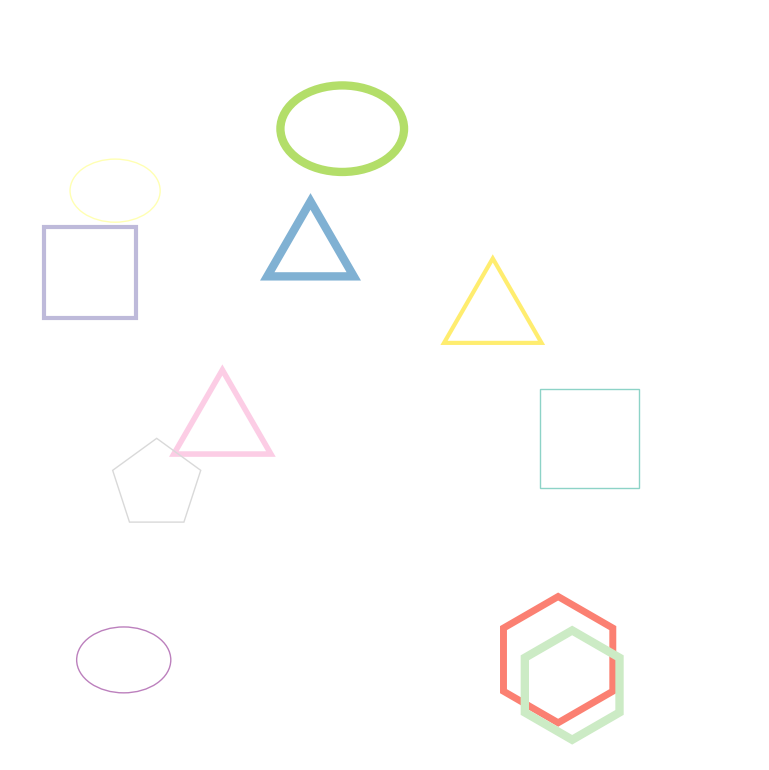[{"shape": "square", "thickness": 0.5, "radius": 0.32, "center": [0.765, 0.43]}, {"shape": "oval", "thickness": 0.5, "radius": 0.29, "center": [0.149, 0.752]}, {"shape": "square", "thickness": 1.5, "radius": 0.3, "center": [0.117, 0.646]}, {"shape": "hexagon", "thickness": 2.5, "radius": 0.41, "center": [0.725, 0.143]}, {"shape": "triangle", "thickness": 3, "radius": 0.32, "center": [0.403, 0.674]}, {"shape": "oval", "thickness": 3, "radius": 0.4, "center": [0.444, 0.833]}, {"shape": "triangle", "thickness": 2, "radius": 0.36, "center": [0.289, 0.447]}, {"shape": "pentagon", "thickness": 0.5, "radius": 0.3, "center": [0.203, 0.371]}, {"shape": "oval", "thickness": 0.5, "radius": 0.31, "center": [0.161, 0.143]}, {"shape": "hexagon", "thickness": 3, "radius": 0.35, "center": [0.743, 0.11]}, {"shape": "triangle", "thickness": 1.5, "radius": 0.37, "center": [0.64, 0.591]}]